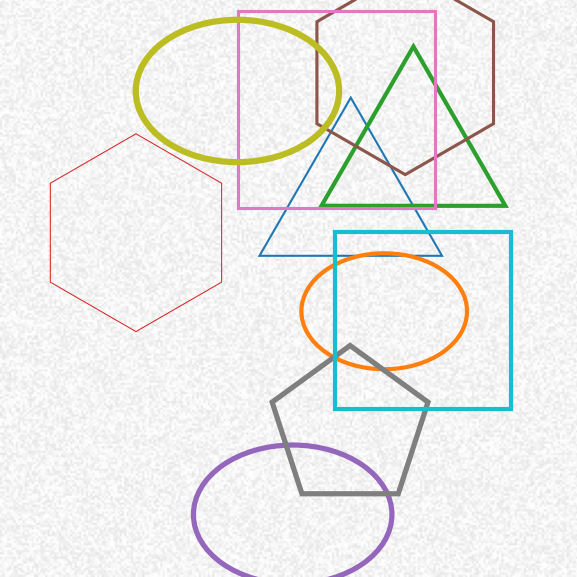[{"shape": "triangle", "thickness": 1, "radius": 0.91, "center": [0.607, 0.647]}, {"shape": "oval", "thickness": 2, "radius": 0.72, "center": [0.665, 0.46]}, {"shape": "triangle", "thickness": 2, "radius": 0.92, "center": [0.716, 0.735]}, {"shape": "hexagon", "thickness": 0.5, "radius": 0.86, "center": [0.235, 0.596]}, {"shape": "oval", "thickness": 2.5, "radius": 0.86, "center": [0.507, 0.108]}, {"shape": "hexagon", "thickness": 1.5, "radius": 0.88, "center": [0.702, 0.873]}, {"shape": "square", "thickness": 1.5, "radius": 0.85, "center": [0.583, 0.81]}, {"shape": "pentagon", "thickness": 2.5, "radius": 0.71, "center": [0.606, 0.259]}, {"shape": "oval", "thickness": 3, "radius": 0.88, "center": [0.411, 0.842]}, {"shape": "square", "thickness": 2, "radius": 0.76, "center": [0.733, 0.444]}]